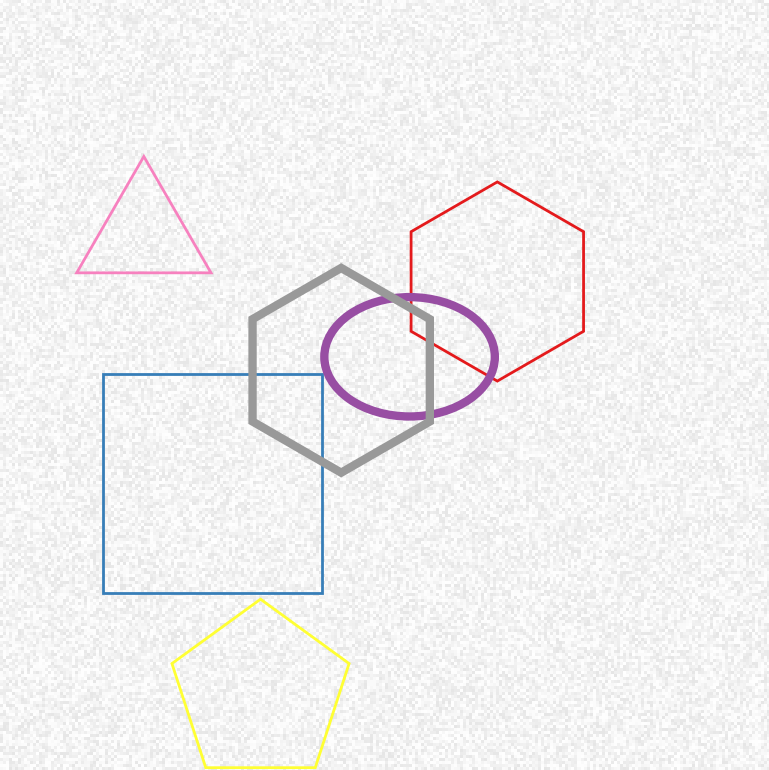[{"shape": "hexagon", "thickness": 1, "radius": 0.65, "center": [0.646, 0.634]}, {"shape": "square", "thickness": 1, "radius": 0.71, "center": [0.276, 0.372]}, {"shape": "oval", "thickness": 3, "radius": 0.55, "center": [0.532, 0.537]}, {"shape": "pentagon", "thickness": 1, "radius": 0.6, "center": [0.338, 0.101]}, {"shape": "triangle", "thickness": 1, "radius": 0.5, "center": [0.187, 0.696]}, {"shape": "hexagon", "thickness": 3, "radius": 0.66, "center": [0.443, 0.519]}]